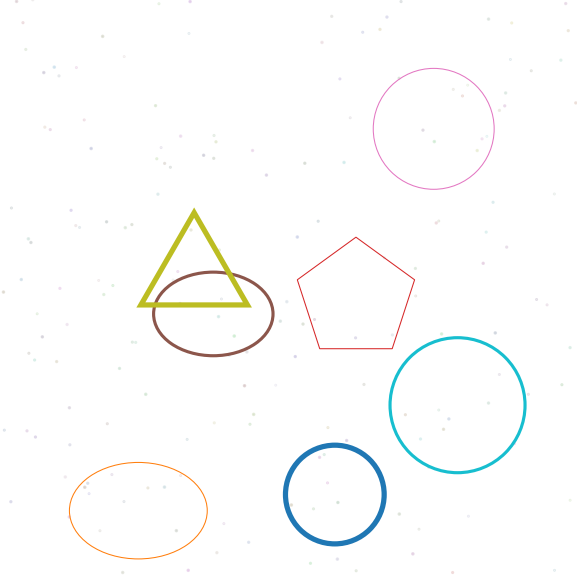[{"shape": "circle", "thickness": 2.5, "radius": 0.43, "center": [0.58, 0.143]}, {"shape": "oval", "thickness": 0.5, "radius": 0.6, "center": [0.24, 0.115]}, {"shape": "pentagon", "thickness": 0.5, "radius": 0.53, "center": [0.616, 0.482]}, {"shape": "oval", "thickness": 1.5, "radius": 0.52, "center": [0.369, 0.456]}, {"shape": "circle", "thickness": 0.5, "radius": 0.52, "center": [0.751, 0.776]}, {"shape": "triangle", "thickness": 2.5, "radius": 0.53, "center": [0.336, 0.524]}, {"shape": "circle", "thickness": 1.5, "radius": 0.58, "center": [0.792, 0.297]}]